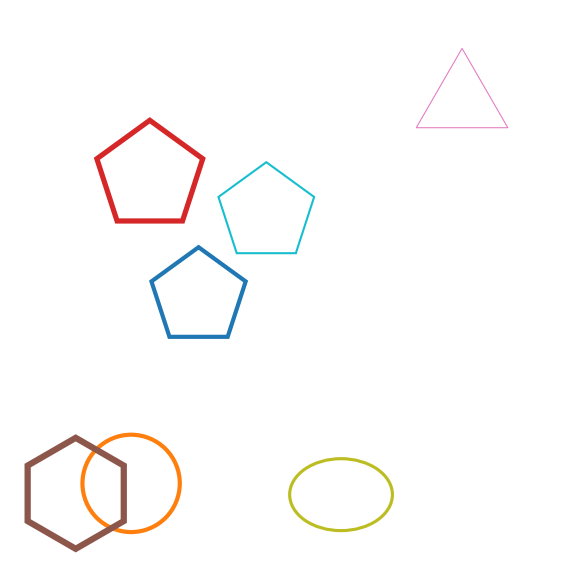[{"shape": "pentagon", "thickness": 2, "radius": 0.43, "center": [0.344, 0.485]}, {"shape": "circle", "thickness": 2, "radius": 0.42, "center": [0.227, 0.162]}, {"shape": "pentagon", "thickness": 2.5, "radius": 0.48, "center": [0.259, 0.694]}, {"shape": "hexagon", "thickness": 3, "radius": 0.48, "center": [0.131, 0.145]}, {"shape": "triangle", "thickness": 0.5, "radius": 0.46, "center": [0.8, 0.824]}, {"shape": "oval", "thickness": 1.5, "radius": 0.44, "center": [0.591, 0.143]}, {"shape": "pentagon", "thickness": 1, "radius": 0.44, "center": [0.461, 0.631]}]